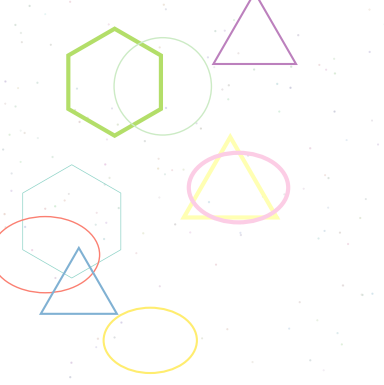[{"shape": "hexagon", "thickness": 0.5, "radius": 0.74, "center": [0.186, 0.425]}, {"shape": "triangle", "thickness": 3, "radius": 0.7, "center": [0.598, 0.505]}, {"shape": "oval", "thickness": 1, "radius": 0.71, "center": [0.117, 0.339]}, {"shape": "triangle", "thickness": 1.5, "radius": 0.57, "center": [0.205, 0.242]}, {"shape": "hexagon", "thickness": 3, "radius": 0.69, "center": [0.298, 0.786]}, {"shape": "oval", "thickness": 3, "radius": 0.65, "center": [0.619, 0.513]}, {"shape": "triangle", "thickness": 1.5, "radius": 0.62, "center": [0.662, 0.896]}, {"shape": "circle", "thickness": 1, "radius": 0.63, "center": [0.423, 0.776]}, {"shape": "oval", "thickness": 1.5, "radius": 0.61, "center": [0.39, 0.116]}]